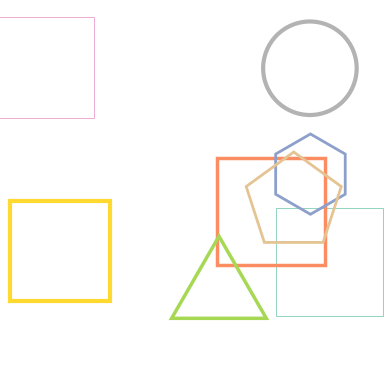[{"shape": "square", "thickness": 0.5, "radius": 0.7, "center": [0.856, 0.32]}, {"shape": "square", "thickness": 2.5, "radius": 0.7, "center": [0.704, 0.451]}, {"shape": "hexagon", "thickness": 2, "radius": 0.52, "center": [0.806, 0.548]}, {"shape": "square", "thickness": 0.5, "radius": 0.66, "center": [0.112, 0.825]}, {"shape": "triangle", "thickness": 2.5, "radius": 0.71, "center": [0.569, 0.244]}, {"shape": "square", "thickness": 3, "radius": 0.65, "center": [0.155, 0.348]}, {"shape": "pentagon", "thickness": 2, "radius": 0.65, "center": [0.763, 0.475]}, {"shape": "circle", "thickness": 3, "radius": 0.61, "center": [0.805, 0.823]}]